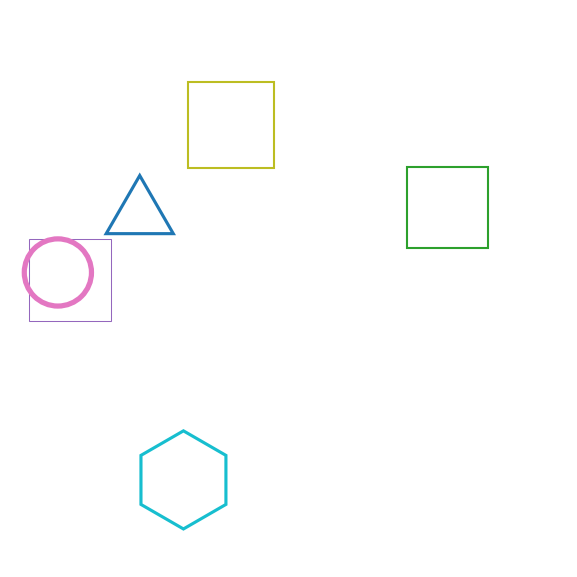[{"shape": "triangle", "thickness": 1.5, "radius": 0.34, "center": [0.242, 0.628]}, {"shape": "square", "thickness": 1, "radius": 0.35, "center": [0.775, 0.64]}, {"shape": "square", "thickness": 0.5, "radius": 0.35, "center": [0.122, 0.514]}, {"shape": "circle", "thickness": 2.5, "radius": 0.29, "center": [0.1, 0.527]}, {"shape": "square", "thickness": 1, "radius": 0.37, "center": [0.399, 0.783]}, {"shape": "hexagon", "thickness": 1.5, "radius": 0.42, "center": [0.318, 0.168]}]